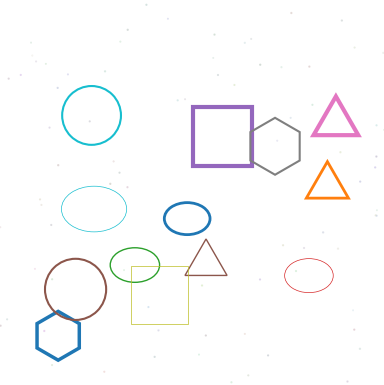[{"shape": "oval", "thickness": 2, "radius": 0.3, "center": [0.486, 0.432]}, {"shape": "hexagon", "thickness": 2.5, "radius": 0.32, "center": [0.151, 0.128]}, {"shape": "triangle", "thickness": 2, "radius": 0.32, "center": [0.85, 0.517]}, {"shape": "oval", "thickness": 1, "radius": 0.32, "center": [0.35, 0.312]}, {"shape": "oval", "thickness": 0.5, "radius": 0.32, "center": [0.802, 0.284]}, {"shape": "square", "thickness": 3, "radius": 0.38, "center": [0.577, 0.645]}, {"shape": "circle", "thickness": 1.5, "radius": 0.4, "center": [0.196, 0.248]}, {"shape": "triangle", "thickness": 1, "radius": 0.32, "center": [0.535, 0.316]}, {"shape": "triangle", "thickness": 3, "radius": 0.34, "center": [0.872, 0.682]}, {"shape": "hexagon", "thickness": 1.5, "radius": 0.37, "center": [0.714, 0.62]}, {"shape": "square", "thickness": 0.5, "radius": 0.38, "center": [0.414, 0.235]}, {"shape": "oval", "thickness": 0.5, "radius": 0.42, "center": [0.244, 0.457]}, {"shape": "circle", "thickness": 1.5, "radius": 0.38, "center": [0.238, 0.7]}]